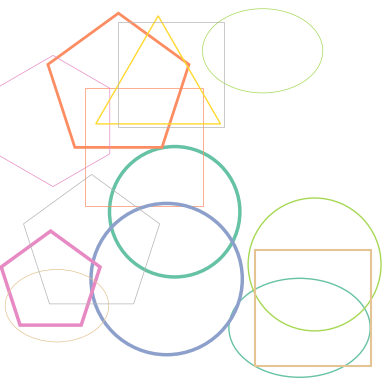[{"shape": "oval", "thickness": 1, "radius": 0.92, "center": [0.778, 0.149]}, {"shape": "circle", "thickness": 2.5, "radius": 0.85, "center": [0.454, 0.45]}, {"shape": "pentagon", "thickness": 2, "radius": 0.96, "center": [0.308, 0.773]}, {"shape": "square", "thickness": 0.5, "radius": 0.77, "center": [0.374, 0.618]}, {"shape": "circle", "thickness": 2.5, "radius": 0.98, "center": [0.433, 0.275]}, {"shape": "pentagon", "thickness": 2.5, "radius": 0.68, "center": [0.132, 0.265]}, {"shape": "hexagon", "thickness": 0.5, "radius": 0.85, "center": [0.138, 0.686]}, {"shape": "circle", "thickness": 1, "radius": 0.86, "center": [0.817, 0.313]}, {"shape": "oval", "thickness": 0.5, "radius": 0.78, "center": [0.682, 0.868]}, {"shape": "triangle", "thickness": 1, "radius": 0.94, "center": [0.411, 0.772]}, {"shape": "square", "thickness": 1.5, "radius": 0.75, "center": [0.812, 0.201]}, {"shape": "oval", "thickness": 0.5, "radius": 0.67, "center": [0.148, 0.206]}, {"shape": "pentagon", "thickness": 0.5, "radius": 0.93, "center": [0.238, 0.361]}, {"shape": "square", "thickness": 0.5, "radius": 0.69, "center": [0.444, 0.807]}]